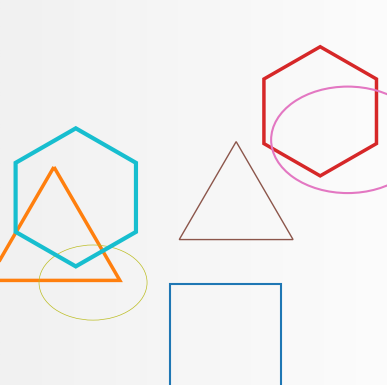[{"shape": "square", "thickness": 1.5, "radius": 0.72, "center": [0.582, 0.118]}, {"shape": "triangle", "thickness": 2.5, "radius": 0.98, "center": [0.139, 0.37]}, {"shape": "hexagon", "thickness": 2.5, "radius": 0.84, "center": [0.826, 0.711]}, {"shape": "triangle", "thickness": 1, "radius": 0.85, "center": [0.609, 0.463]}, {"shape": "oval", "thickness": 1.5, "radius": 0.99, "center": [0.897, 0.637]}, {"shape": "oval", "thickness": 0.5, "radius": 0.7, "center": [0.24, 0.266]}, {"shape": "hexagon", "thickness": 3, "radius": 0.9, "center": [0.196, 0.487]}]